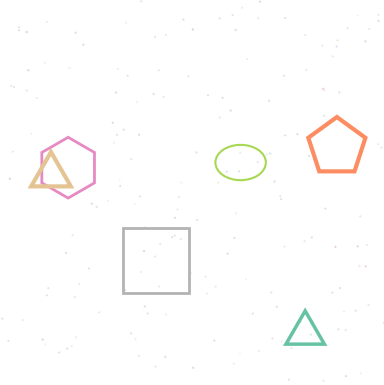[{"shape": "triangle", "thickness": 2.5, "radius": 0.29, "center": [0.793, 0.135]}, {"shape": "pentagon", "thickness": 3, "radius": 0.39, "center": [0.875, 0.618]}, {"shape": "hexagon", "thickness": 2, "radius": 0.39, "center": [0.177, 0.564]}, {"shape": "oval", "thickness": 1.5, "radius": 0.33, "center": [0.625, 0.578]}, {"shape": "triangle", "thickness": 3, "radius": 0.3, "center": [0.132, 0.546]}, {"shape": "square", "thickness": 2, "radius": 0.43, "center": [0.405, 0.323]}]